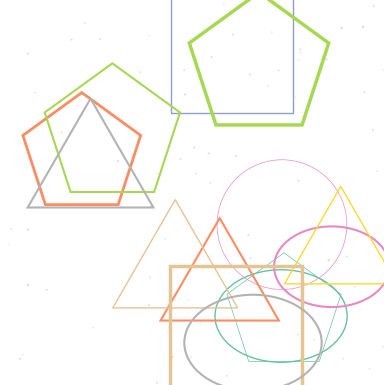[{"shape": "oval", "thickness": 1, "radius": 0.86, "center": [0.73, 0.179]}, {"shape": "pentagon", "thickness": 0.5, "radius": 0.78, "center": [0.738, 0.188]}, {"shape": "pentagon", "thickness": 2, "radius": 0.8, "center": [0.212, 0.599]}, {"shape": "triangle", "thickness": 1.5, "radius": 0.89, "center": [0.571, 0.256]}, {"shape": "square", "thickness": 1, "radius": 0.79, "center": [0.602, 0.864]}, {"shape": "oval", "thickness": 1.5, "radius": 0.75, "center": [0.862, 0.307]}, {"shape": "circle", "thickness": 0.5, "radius": 0.84, "center": [0.732, 0.417]}, {"shape": "pentagon", "thickness": 2.5, "radius": 0.95, "center": [0.673, 0.829]}, {"shape": "pentagon", "thickness": 1.5, "radius": 0.92, "center": [0.292, 0.651]}, {"shape": "triangle", "thickness": 1, "radius": 0.84, "center": [0.885, 0.347]}, {"shape": "triangle", "thickness": 1, "radius": 0.94, "center": [0.455, 0.294]}, {"shape": "square", "thickness": 2.5, "radius": 0.85, "center": [0.613, 0.139]}, {"shape": "oval", "thickness": 1.5, "radius": 0.89, "center": [0.657, 0.11]}, {"shape": "triangle", "thickness": 1.5, "radius": 0.94, "center": [0.235, 0.555]}]